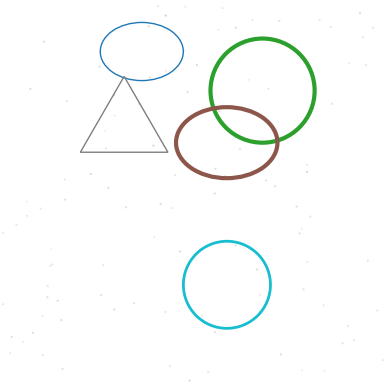[{"shape": "oval", "thickness": 1, "radius": 0.54, "center": [0.368, 0.866]}, {"shape": "circle", "thickness": 3, "radius": 0.68, "center": [0.682, 0.765]}, {"shape": "oval", "thickness": 3, "radius": 0.66, "center": [0.589, 0.629]}, {"shape": "triangle", "thickness": 1, "radius": 0.66, "center": [0.322, 0.67]}, {"shape": "circle", "thickness": 2, "radius": 0.57, "center": [0.589, 0.26]}]